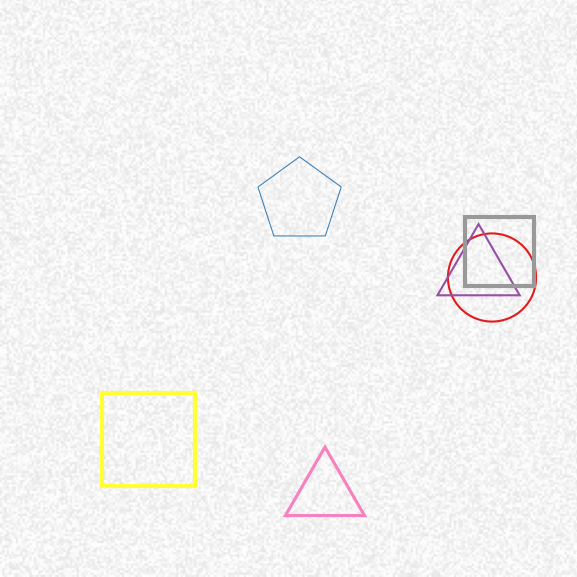[{"shape": "circle", "thickness": 1, "radius": 0.38, "center": [0.852, 0.519]}, {"shape": "pentagon", "thickness": 0.5, "radius": 0.38, "center": [0.519, 0.652]}, {"shape": "triangle", "thickness": 1, "radius": 0.41, "center": [0.829, 0.529]}, {"shape": "square", "thickness": 2, "radius": 0.41, "center": [0.257, 0.238]}, {"shape": "triangle", "thickness": 1.5, "radius": 0.4, "center": [0.563, 0.146]}, {"shape": "square", "thickness": 2, "radius": 0.3, "center": [0.865, 0.563]}]